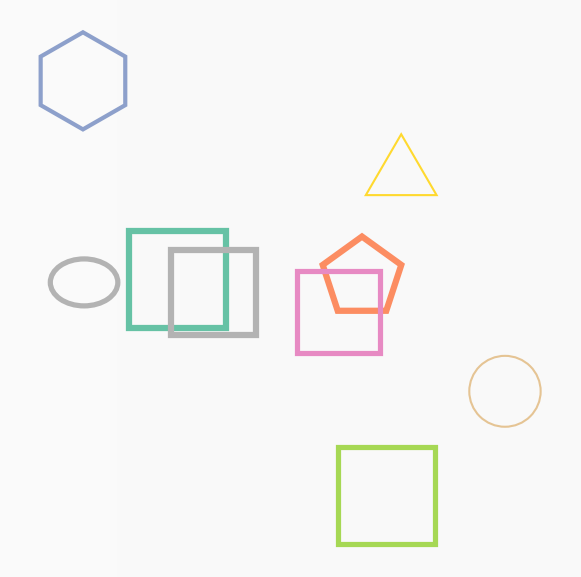[{"shape": "square", "thickness": 3, "radius": 0.42, "center": [0.305, 0.515]}, {"shape": "pentagon", "thickness": 3, "radius": 0.36, "center": [0.623, 0.518]}, {"shape": "hexagon", "thickness": 2, "radius": 0.42, "center": [0.143, 0.859]}, {"shape": "square", "thickness": 2.5, "radius": 0.36, "center": [0.582, 0.459]}, {"shape": "square", "thickness": 2.5, "radius": 0.42, "center": [0.666, 0.141]}, {"shape": "triangle", "thickness": 1, "radius": 0.35, "center": [0.69, 0.696]}, {"shape": "circle", "thickness": 1, "radius": 0.31, "center": [0.869, 0.322]}, {"shape": "square", "thickness": 3, "radius": 0.37, "center": [0.367, 0.492]}, {"shape": "oval", "thickness": 2.5, "radius": 0.29, "center": [0.145, 0.51]}]